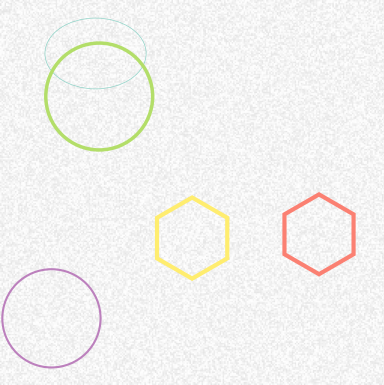[{"shape": "oval", "thickness": 0.5, "radius": 0.66, "center": [0.248, 0.861]}, {"shape": "hexagon", "thickness": 3, "radius": 0.52, "center": [0.829, 0.391]}, {"shape": "circle", "thickness": 2.5, "radius": 0.69, "center": [0.258, 0.749]}, {"shape": "circle", "thickness": 1.5, "radius": 0.64, "center": [0.134, 0.173]}, {"shape": "hexagon", "thickness": 3, "radius": 0.53, "center": [0.499, 0.382]}]